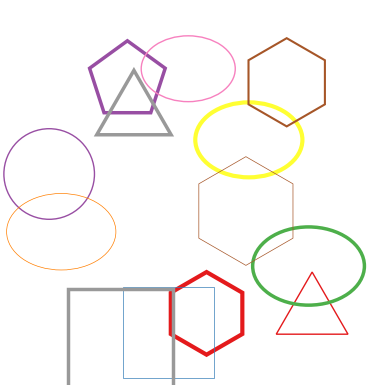[{"shape": "hexagon", "thickness": 3, "radius": 0.54, "center": [0.537, 0.186]}, {"shape": "triangle", "thickness": 1, "radius": 0.54, "center": [0.811, 0.186]}, {"shape": "square", "thickness": 0.5, "radius": 0.59, "center": [0.437, 0.136]}, {"shape": "oval", "thickness": 2.5, "radius": 0.73, "center": [0.801, 0.309]}, {"shape": "pentagon", "thickness": 2.5, "radius": 0.52, "center": [0.331, 0.791]}, {"shape": "circle", "thickness": 1, "radius": 0.59, "center": [0.128, 0.548]}, {"shape": "oval", "thickness": 0.5, "radius": 0.71, "center": [0.159, 0.398]}, {"shape": "oval", "thickness": 3, "radius": 0.7, "center": [0.646, 0.637]}, {"shape": "hexagon", "thickness": 1.5, "radius": 0.57, "center": [0.745, 0.786]}, {"shape": "hexagon", "thickness": 0.5, "radius": 0.71, "center": [0.639, 0.452]}, {"shape": "oval", "thickness": 1, "radius": 0.61, "center": [0.489, 0.821]}, {"shape": "square", "thickness": 2.5, "radius": 0.68, "center": [0.313, 0.114]}, {"shape": "triangle", "thickness": 2.5, "radius": 0.56, "center": [0.348, 0.706]}]